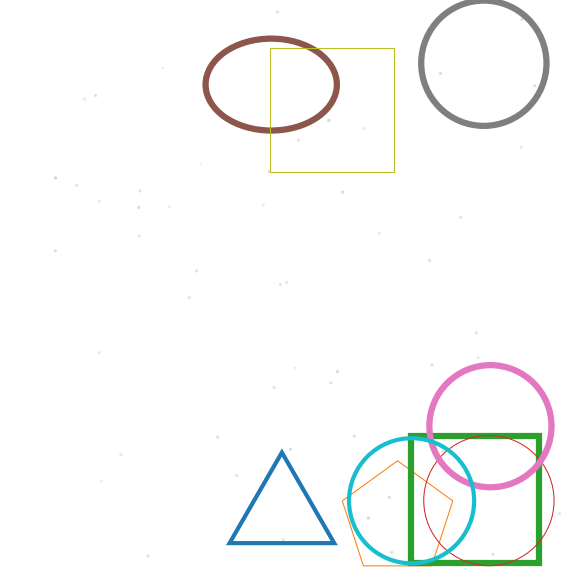[{"shape": "triangle", "thickness": 2, "radius": 0.52, "center": [0.488, 0.111]}, {"shape": "pentagon", "thickness": 0.5, "radius": 0.5, "center": [0.688, 0.101]}, {"shape": "square", "thickness": 3, "radius": 0.55, "center": [0.822, 0.134]}, {"shape": "circle", "thickness": 0.5, "radius": 0.56, "center": [0.847, 0.132]}, {"shape": "oval", "thickness": 3, "radius": 0.57, "center": [0.47, 0.853]}, {"shape": "circle", "thickness": 3, "radius": 0.53, "center": [0.849, 0.261]}, {"shape": "circle", "thickness": 3, "radius": 0.54, "center": [0.838, 0.89]}, {"shape": "square", "thickness": 0.5, "radius": 0.54, "center": [0.575, 0.809]}, {"shape": "circle", "thickness": 2, "radius": 0.54, "center": [0.713, 0.132]}]